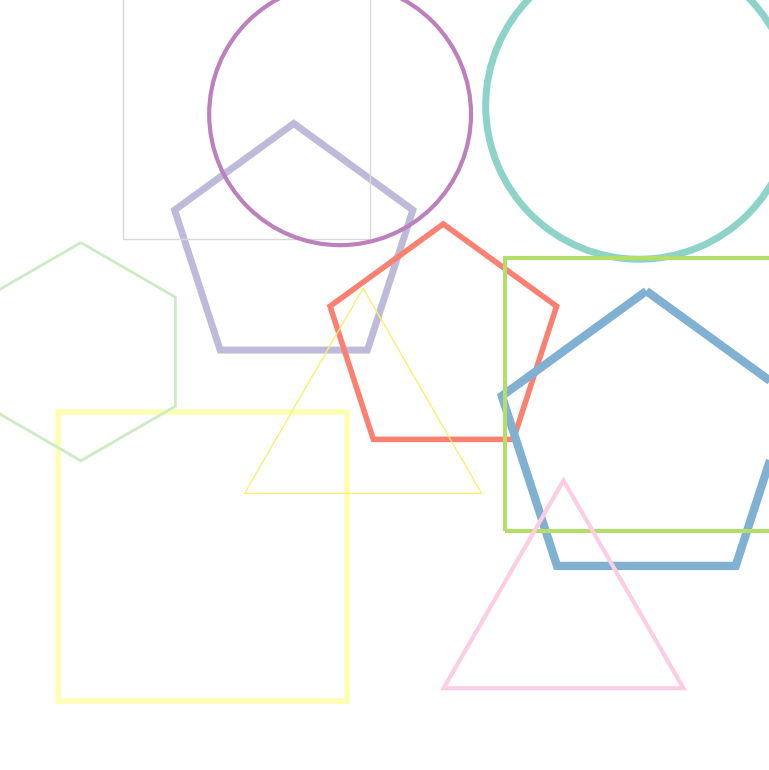[{"shape": "circle", "thickness": 2.5, "radius": 1.0, "center": [0.83, 0.863]}, {"shape": "square", "thickness": 2, "radius": 0.94, "center": [0.263, 0.278]}, {"shape": "pentagon", "thickness": 2.5, "radius": 0.81, "center": [0.382, 0.677]}, {"shape": "pentagon", "thickness": 2, "radius": 0.77, "center": [0.576, 0.554]}, {"shape": "pentagon", "thickness": 3, "radius": 0.99, "center": [0.839, 0.425]}, {"shape": "square", "thickness": 1.5, "radius": 0.89, "center": [0.834, 0.488]}, {"shape": "triangle", "thickness": 1.5, "radius": 0.9, "center": [0.732, 0.196]}, {"shape": "square", "thickness": 0.5, "radius": 0.8, "center": [0.32, 0.851]}, {"shape": "circle", "thickness": 1.5, "radius": 0.85, "center": [0.442, 0.852]}, {"shape": "hexagon", "thickness": 1, "radius": 0.71, "center": [0.105, 0.543]}, {"shape": "triangle", "thickness": 0.5, "radius": 0.89, "center": [0.472, 0.448]}]